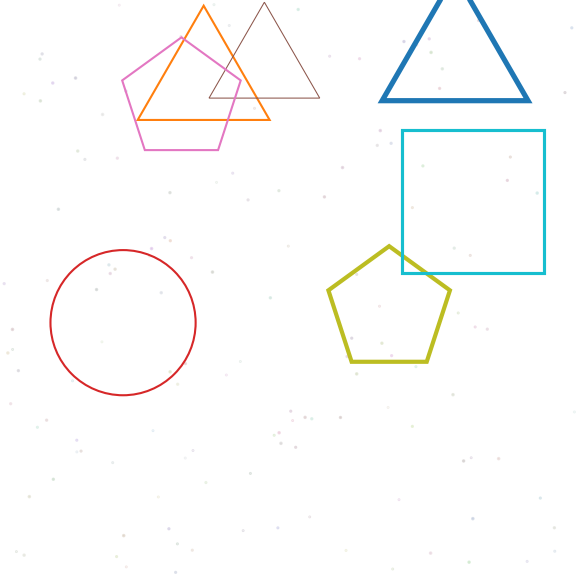[{"shape": "triangle", "thickness": 2.5, "radius": 0.73, "center": [0.788, 0.898]}, {"shape": "triangle", "thickness": 1, "radius": 0.66, "center": [0.353, 0.857]}, {"shape": "circle", "thickness": 1, "radius": 0.63, "center": [0.213, 0.44]}, {"shape": "triangle", "thickness": 0.5, "radius": 0.55, "center": [0.458, 0.885]}, {"shape": "pentagon", "thickness": 1, "radius": 0.54, "center": [0.314, 0.827]}, {"shape": "pentagon", "thickness": 2, "radius": 0.55, "center": [0.674, 0.462]}, {"shape": "square", "thickness": 1.5, "radius": 0.62, "center": [0.819, 0.651]}]